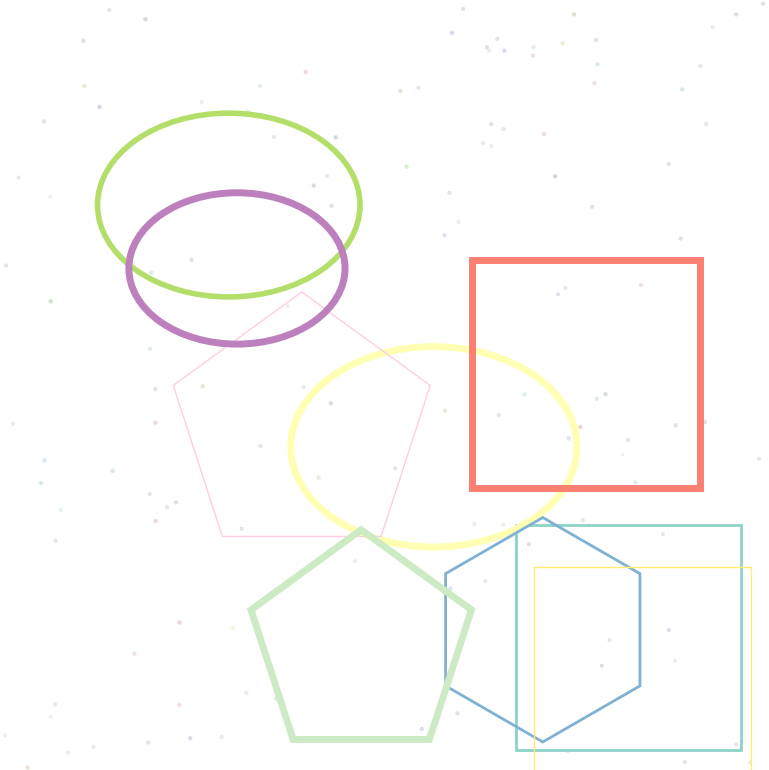[{"shape": "square", "thickness": 1, "radius": 0.73, "center": [0.816, 0.172]}, {"shape": "oval", "thickness": 2.5, "radius": 0.93, "center": [0.564, 0.42]}, {"shape": "square", "thickness": 2.5, "radius": 0.74, "center": [0.761, 0.515]}, {"shape": "hexagon", "thickness": 1, "radius": 0.73, "center": [0.705, 0.182]}, {"shape": "oval", "thickness": 2, "radius": 0.85, "center": [0.297, 0.734]}, {"shape": "pentagon", "thickness": 0.5, "radius": 0.88, "center": [0.392, 0.445]}, {"shape": "oval", "thickness": 2.5, "radius": 0.7, "center": [0.308, 0.651]}, {"shape": "pentagon", "thickness": 2.5, "radius": 0.75, "center": [0.469, 0.161]}, {"shape": "square", "thickness": 0.5, "radius": 0.71, "center": [0.834, 0.123]}]